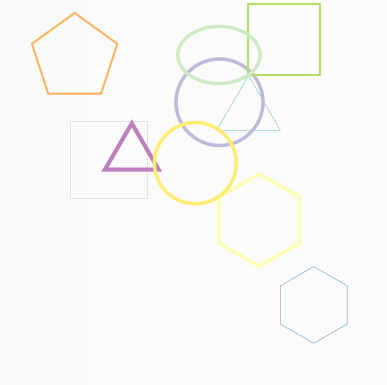[{"shape": "triangle", "thickness": 0.5, "radius": 0.47, "center": [0.641, 0.709]}, {"shape": "hexagon", "thickness": 2.5, "radius": 0.6, "center": [0.669, 0.428]}, {"shape": "circle", "thickness": 2.5, "radius": 0.56, "center": [0.566, 0.734]}, {"shape": "hexagon", "thickness": 0.5, "radius": 0.5, "center": [0.81, 0.208]}, {"shape": "pentagon", "thickness": 1.5, "radius": 0.58, "center": [0.193, 0.85]}, {"shape": "square", "thickness": 1.5, "radius": 0.46, "center": [0.733, 0.897]}, {"shape": "square", "thickness": 0.5, "radius": 0.5, "center": [0.28, 0.586]}, {"shape": "triangle", "thickness": 3, "radius": 0.4, "center": [0.34, 0.6]}, {"shape": "oval", "thickness": 2.5, "radius": 0.53, "center": [0.565, 0.857]}, {"shape": "circle", "thickness": 2.5, "radius": 0.53, "center": [0.504, 0.576]}]